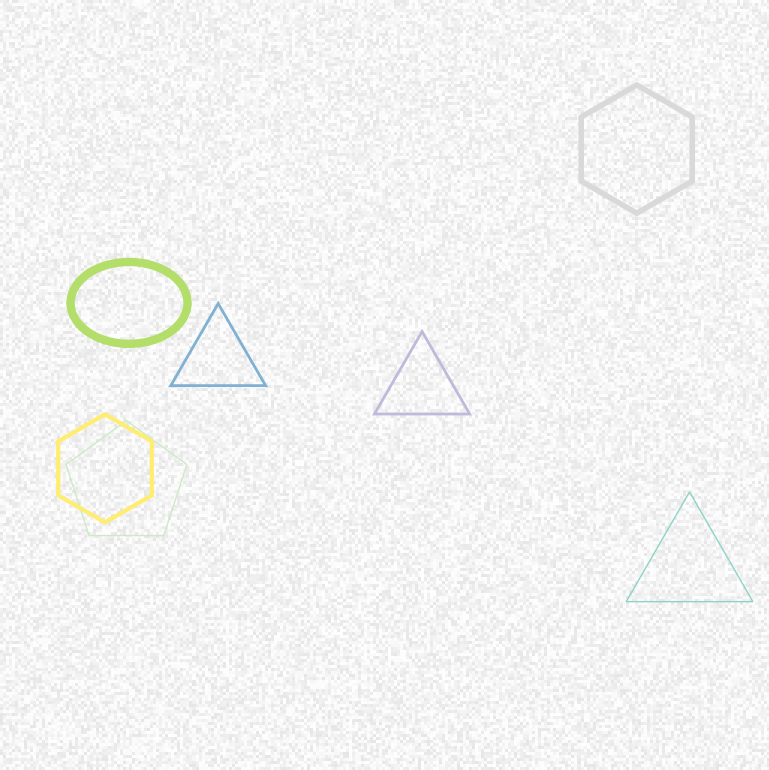[{"shape": "triangle", "thickness": 0.5, "radius": 0.47, "center": [0.895, 0.266]}, {"shape": "triangle", "thickness": 1, "radius": 0.36, "center": [0.548, 0.498]}, {"shape": "triangle", "thickness": 1, "radius": 0.36, "center": [0.283, 0.535]}, {"shape": "oval", "thickness": 3, "radius": 0.38, "center": [0.168, 0.607]}, {"shape": "hexagon", "thickness": 2, "radius": 0.42, "center": [0.827, 0.806]}, {"shape": "pentagon", "thickness": 0.5, "radius": 0.41, "center": [0.164, 0.371]}, {"shape": "hexagon", "thickness": 1.5, "radius": 0.35, "center": [0.136, 0.392]}]